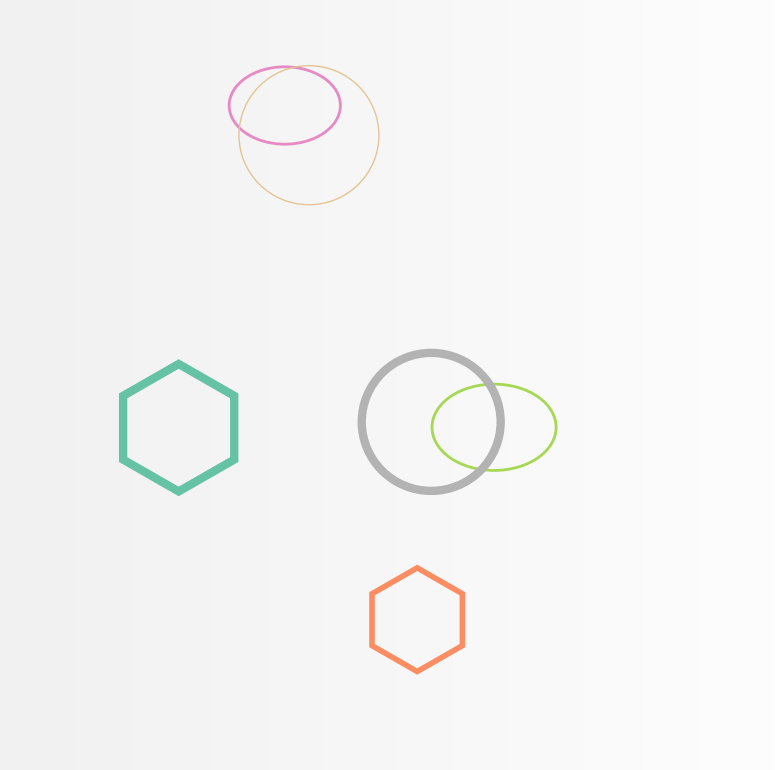[{"shape": "hexagon", "thickness": 3, "radius": 0.41, "center": [0.231, 0.445]}, {"shape": "hexagon", "thickness": 2, "radius": 0.34, "center": [0.538, 0.195]}, {"shape": "oval", "thickness": 1, "radius": 0.36, "center": [0.367, 0.863]}, {"shape": "oval", "thickness": 1, "radius": 0.4, "center": [0.637, 0.445]}, {"shape": "circle", "thickness": 0.5, "radius": 0.45, "center": [0.399, 0.824]}, {"shape": "circle", "thickness": 3, "radius": 0.45, "center": [0.556, 0.452]}]